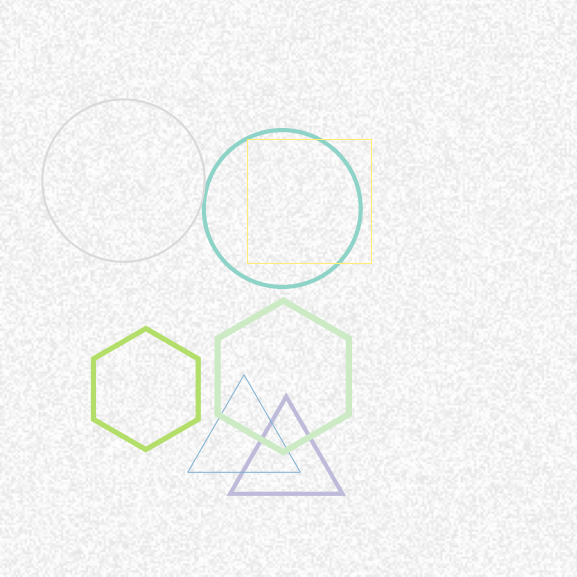[{"shape": "circle", "thickness": 2, "radius": 0.68, "center": [0.489, 0.638]}, {"shape": "triangle", "thickness": 2, "radius": 0.56, "center": [0.496, 0.2]}, {"shape": "triangle", "thickness": 0.5, "radius": 0.56, "center": [0.423, 0.238]}, {"shape": "hexagon", "thickness": 2.5, "radius": 0.52, "center": [0.253, 0.325]}, {"shape": "circle", "thickness": 1, "radius": 0.7, "center": [0.214, 0.686]}, {"shape": "hexagon", "thickness": 3, "radius": 0.66, "center": [0.491, 0.347]}, {"shape": "square", "thickness": 0.5, "radius": 0.54, "center": [0.535, 0.651]}]